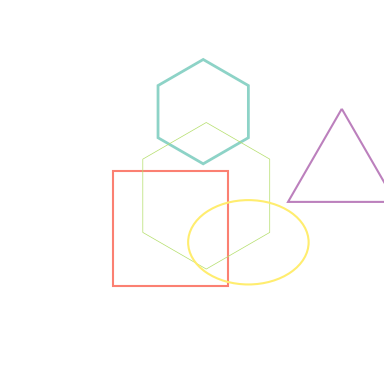[{"shape": "hexagon", "thickness": 2, "radius": 0.68, "center": [0.528, 0.71]}, {"shape": "square", "thickness": 1.5, "radius": 0.74, "center": [0.443, 0.407]}, {"shape": "hexagon", "thickness": 0.5, "radius": 0.95, "center": [0.536, 0.491]}, {"shape": "triangle", "thickness": 1.5, "radius": 0.81, "center": [0.888, 0.556]}, {"shape": "oval", "thickness": 1.5, "radius": 0.78, "center": [0.645, 0.371]}]